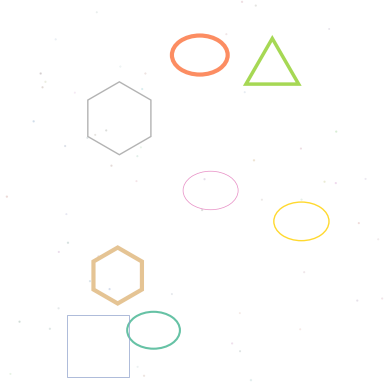[{"shape": "oval", "thickness": 1.5, "radius": 0.34, "center": [0.399, 0.142]}, {"shape": "oval", "thickness": 3, "radius": 0.36, "center": [0.519, 0.857]}, {"shape": "square", "thickness": 0.5, "radius": 0.4, "center": [0.255, 0.101]}, {"shape": "oval", "thickness": 0.5, "radius": 0.36, "center": [0.547, 0.505]}, {"shape": "triangle", "thickness": 2.5, "radius": 0.4, "center": [0.707, 0.821]}, {"shape": "oval", "thickness": 1, "radius": 0.36, "center": [0.783, 0.425]}, {"shape": "hexagon", "thickness": 3, "radius": 0.36, "center": [0.306, 0.284]}, {"shape": "hexagon", "thickness": 1, "radius": 0.47, "center": [0.31, 0.693]}]